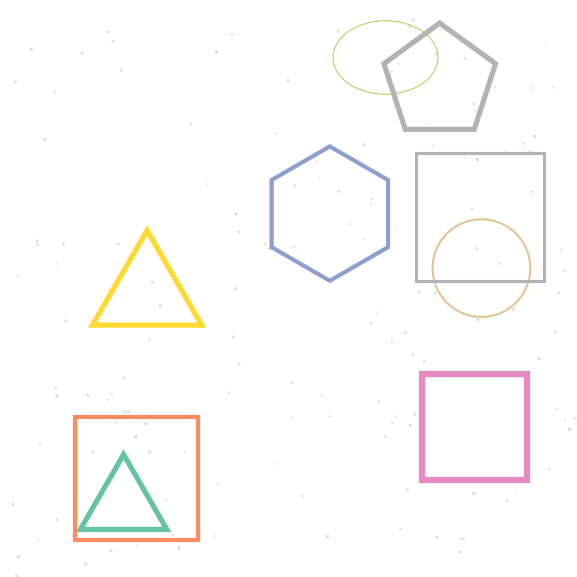[{"shape": "triangle", "thickness": 2.5, "radius": 0.43, "center": [0.214, 0.126]}, {"shape": "square", "thickness": 2, "radius": 0.53, "center": [0.236, 0.171]}, {"shape": "hexagon", "thickness": 2, "radius": 0.58, "center": [0.571, 0.629]}, {"shape": "square", "thickness": 3, "radius": 0.46, "center": [0.822, 0.26]}, {"shape": "oval", "thickness": 0.5, "radius": 0.45, "center": [0.668, 0.9]}, {"shape": "triangle", "thickness": 2.5, "radius": 0.55, "center": [0.255, 0.491]}, {"shape": "circle", "thickness": 1, "radius": 0.42, "center": [0.834, 0.535]}, {"shape": "square", "thickness": 1.5, "radius": 0.55, "center": [0.831, 0.623]}, {"shape": "pentagon", "thickness": 2.5, "radius": 0.51, "center": [0.761, 0.857]}]